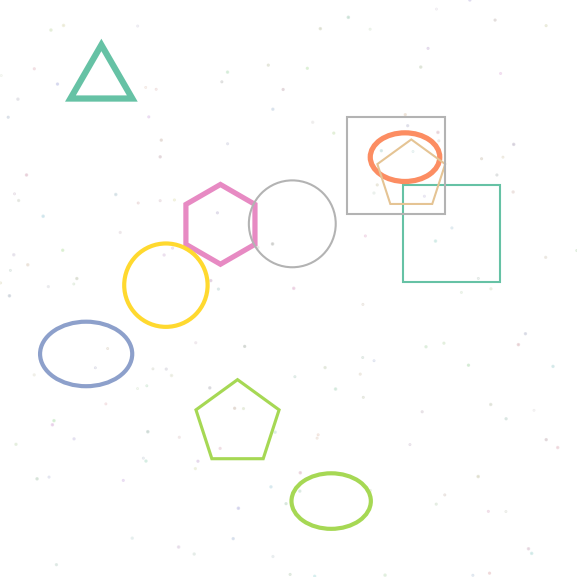[{"shape": "square", "thickness": 1, "radius": 0.42, "center": [0.782, 0.595]}, {"shape": "triangle", "thickness": 3, "radius": 0.31, "center": [0.176, 0.859]}, {"shape": "oval", "thickness": 2.5, "radius": 0.3, "center": [0.701, 0.727]}, {"shape": "oval", "thickness": 2, "radius": 0.4, "center": [0.149, 0.386]}, {"shape": "hexagon", "thickness": 2.5, "radius": 0.35, "center": [0.382, 0.611]}, {"shape": "pentagon", "thickness": 1.5, "radius": 0.38, "center": [0.411, 0.266]}, {"shape": "oval", "thickness": 2, "radius": 0.34, "center": [0.573, 0.131]}, {"shape": "circle", "thickness": 2, "radius": 0.36, "center": [0.287, 0.505]}, {"shape": "pentagon", "thickness": 1, "radius": 0.31, "center": [0.712, 0.696]}, {"shape": "circle", "thickness": 1, "radius": 0.38, "center": [0.506, 0.612]}, {"shape": "square", "thickness": 1, "radius": 0.42, "center": [0.686, 0.713]}]